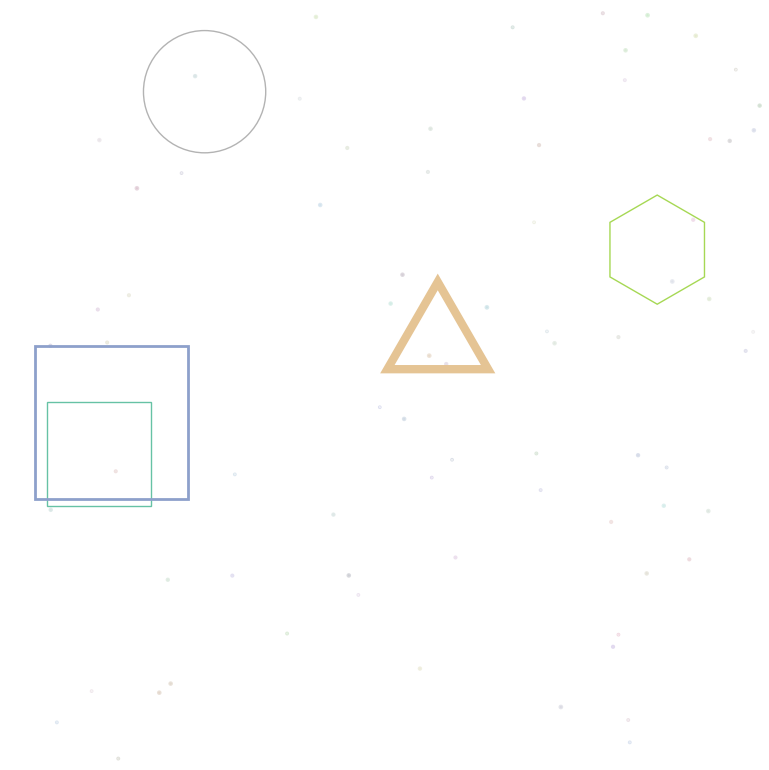[{"shape": "square", "thickness": 0.5, "radius": 0.34, "center": [0.129, 0.411]}, {"shape": "square", "thickness": 1, "radius": 0.5, "center": [0.144, 0.451]}, {"shape": "hexagon", "thickness": 0.5, "radius": 0.35, "center": [0.854, 0.676]}, {"shape": "triangle", "thickness": 3, "radius": 0.38, "center": [0.568, 0.558]}, {"shape": "circle", "thickness": 0.5, "radius": 0.4, "center": [0.266, 0.881]}]